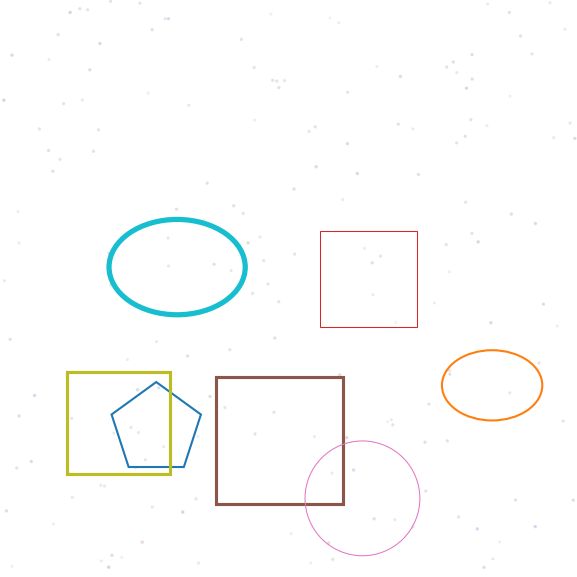[{"shape": "pentagon", "thickness": 1, "radius": 0.41, "center": [0.271, 0.256]}, {"shape": "oval", "thickness": 1, "radius": 0.43, "center": [0.852, 0.332]}, {"shape": "square", "thickness": 0.5, "radius": 0.42, "center": [0.638, 0.516]}, {"shape": "square", "thickness": 1.5, "radius": 0.55, "center": [0.484, 0.237]}, {"shape": "circle", "thickness": 0.5, "radius": 0.5, "center": [0.628, 0.136]}, {"shape": "square", "thickness": 1.5, "radius": 0.44, "center": [0.205, 0.266]}, {"shape": "oval", "thickness": 2.5, "radius": 0.59, "center": [0.307, 0.537]}]